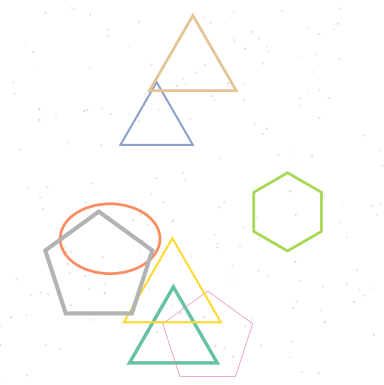[{"shape": "triangle", "thickness": 2.5, "radius": 0.66, "center": [0.45, 0.123]}, {"shape": "oval", "thickness": 2, "radius": 0.65, "center": [0.286, 0.38]}, {"shape": "triangle", "thickness": 1.5, "radius": 0.54, "center": [0.407, 0.678]}, {"shape": "pentagon", "thickness": 0.5, "radius": 0.61, "center": [0.539, 0.121]}, {"shape": "hexagon", "thickness": 2, "radius": 0.51, "center": [0.747, 0.45]}, {"shape": "triangle", "thickness": 1.5, "radius": 0.73, "center": [0.448, 0.236]}, {"shape": "triangle", "thickness": 2, "radius": 0.65, "center": [0.501, 0.83]}, {"shape": "pentagon", "thickness": 3, "radius": 0.73, "center": [0.257, 0.304]}]